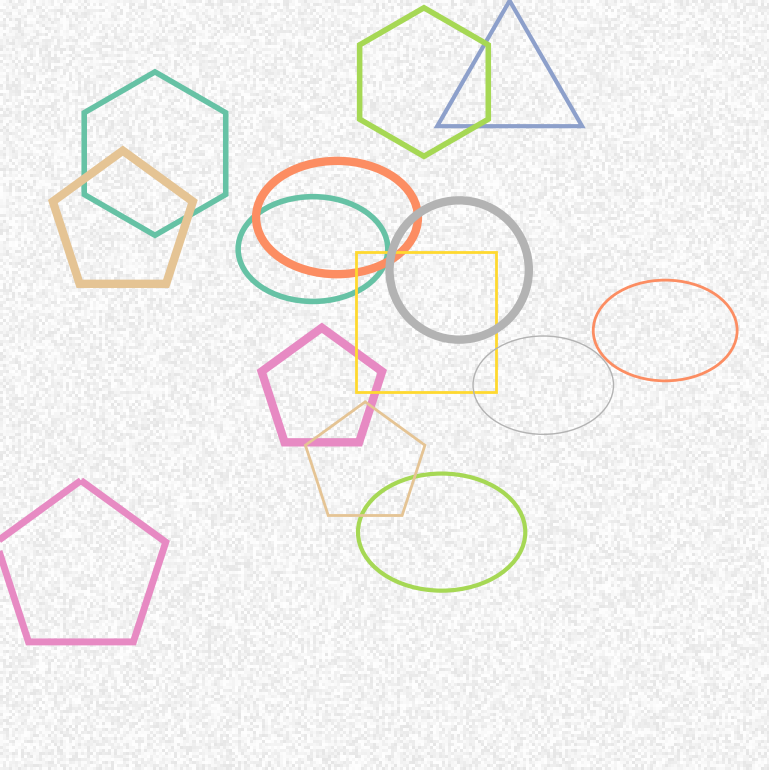[{"shape": "oval", "thickness": 2, "radius": 0.49, "center": [0.406, 0.677]}, {"shape": "hexagon", "thickness": 2, "radius": 0.53, "center": [0.201, 0.801]}, {"shape": "oval", "thickness": 3, "radius": 0.53, "center": [0.438, 0.717]}, {"shape": "oval", "thickness": 1, "radius": 0.47, "center": [0.864, 0.571]}, {"shape": "triangle", "thickness": 1.5, "radius": 0.54, "center": [0.662, 0.89]}, {"shape": "pentagon", "thickness": 2.5, "radius": 0.58, "center": [0.105, 0.26]}, {"shape": "pentagon", "thickness": 3, "radius": 0.41, "center": [0.418, 0.492]}, {"shape": "oval", "thickness": 1.5, "radius": 0.54, "center": [0.574, 0.309]}, {"shape": "hexagon", "thickness": 2, "radius": 0.48, "center": [0.551, 0.893]}, {"shape": "square", "thickness": 1, "radius": 0.46, "center": [0.553, 0.582]}, {"shape": "pentagon", "thickness": 1, "radius": 0.41, "center": [0.474, 0.397]}, {"shape": "pentagon", "thickness": 3, "radius": 0.48, "center": [0.16, 0.709]}, {"shape": "circle", "thickness": 3, "radius": 0.45, "center": [0.596, 0.649]}, {"shape": "oval", "thickness": 0.5, "radius": 0.46, "center": [0.706, 0.5]}]